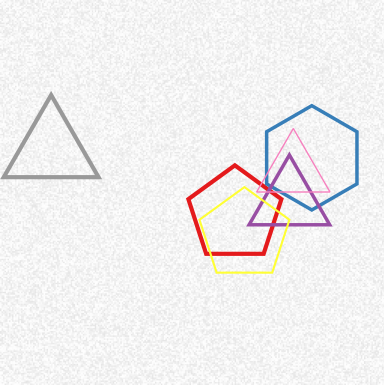[{"shape": "pentagon", "thickness": 3, "radius": 0.64, "center": [0.61, 0.443]}, {"shape": "hexagon", "thickness": 2.5, "radius": 0.68, "center": [0.81, 0.59]}, {"shape": "triangle", "thickness": 2.5, "radius": 0.6, "center": [0.752, 0.477]}, {"shape": "pentagon", "thickness": 1.5, "radius": 0.61, "center": [0.635, 0.391]}, {"shape": "triangle", "thickness": 1, "radius": 0.55, "center": [0.762, 0.556]}, {"shape": "triangle", "thickness": 3, "radius": 0.71, "center": [0.133, 0.611]}]